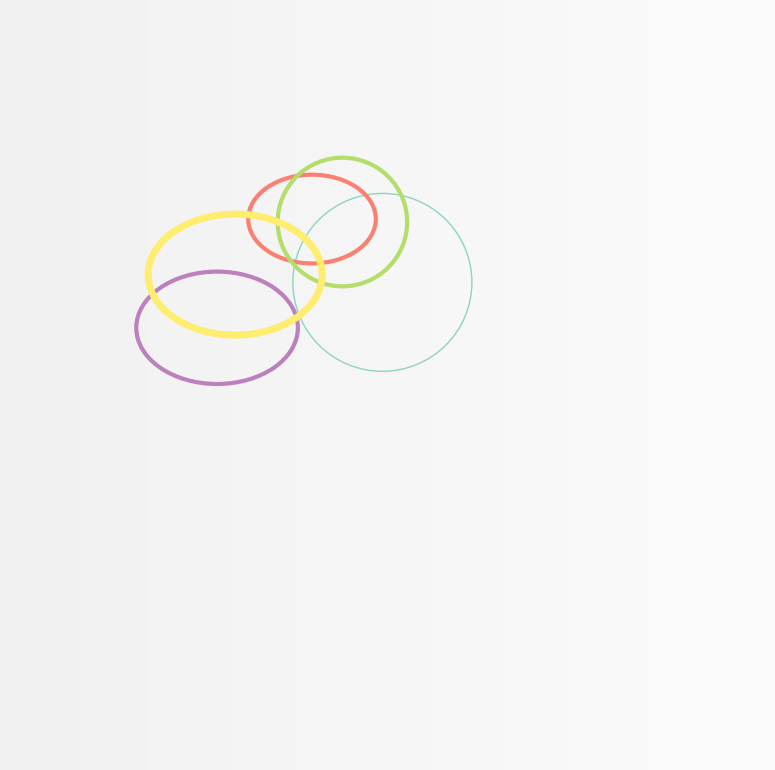[{"shape": "circle", "thickness": 0.5, "radius": 0.58, "center": [0.493, 0.633]}, {"shape": "oval", "thickness": 1.5, "radius": 0.41, "center": [0.403, 0.716]}, {"shape": "circle", "thickness": 1.5, "radius": 0.42, "center": [0.442, 0.712]}, {"shape": "oval", "thickness": 1.5, "radius": 0.52, "center": [0.28, 0.574]}, {"shape": "oval", "thickness": 2.5, "radius": 0.56, "center": [0.303, 0.643]}]